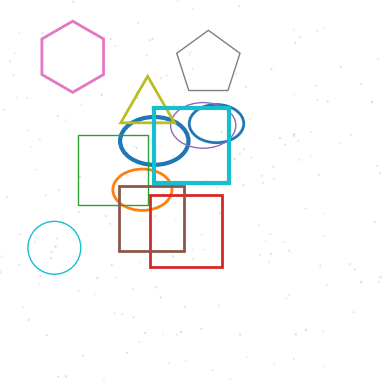[{"shape": "oval", "thickness": 3, "radius": 0.44, "center": [0.401, 0.634]}, {"shape": "oval", "thickness": 2, "radius": 0.35, "center": [0.562, 0.679]}, {"shape": "oval", "thickness": 2, "radius": 0.38, "center": [0.37, 0.507]}, {"shape": "square", "thickness": 1, "radius": 0.45, "center": [0.292, 0.558]}, {"shape": "square", "thickness": 2, "radius": 0.47, "center": [0.484, 0.4]}, {"shape": "oval", "thickness": 1, "radius": 0.42, "center": [0.528, 0.674]}, {"shape": "square", "thickness": 2, "radius": 0.42, "center": [0.394, 0.432]}, {"shape": "hexagon", "thickness": 2, "radius": 0.46, "center": [0.189, 0.853]}, {"shape": "pentagon", "thickness": 1, "radius": 0.43, "center": [0.541, 0.835]}, {"shape": "triangle", "thickness": 2, "radius": 0.4, "center": [0.383, 0.721]}, {"shape": "circle", "thickness": 1, "radius": 0.34, "center": [0.141, 0.356]}, {"shape": "square", "thickness": 3, "radius": 0.49, "center": [0.497, 0.621]}]